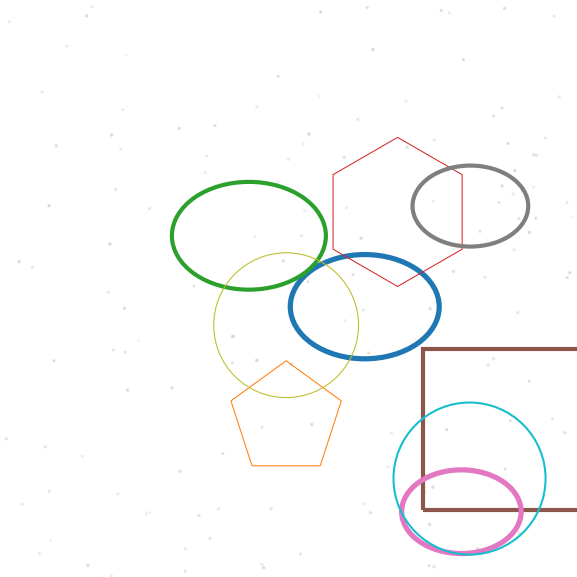[{"shape": "oval", "thickness": 2.5, "radius": 0.64, "center": [0.632, 0.468]}, {"shape": "pentagon", "thickness": 0.5, "radius": 0.5, "center": [0.495, 0.274]}, {"shape": "oval", "thickness": 2, "radius": 0.67, "center": [0.431, 0.591]}, {"shape": "hexagon", "thickness": 0.5, "radius": 0.65, "center": [0.688, 0.632]}, {"shape": "square", "thickness": 2, "radius": 0.7, "center": [0.871, 0.256]}, {"shape": "oval", "thickness": 2.5, "radius": 0.52, "center": [0.799, 0.113]}, {"shape": "oval", "thickness": 2, "radius": 0.5, "center": [0.815, 0.642]}, {"shape": "circle", "thickness": 0.5, "radius": 0.63, "center": [0.495, 0.436]}, {"shape": "circle", "thickness": 1, "radius": 0.66, "center": [0.813, 0.17]}]